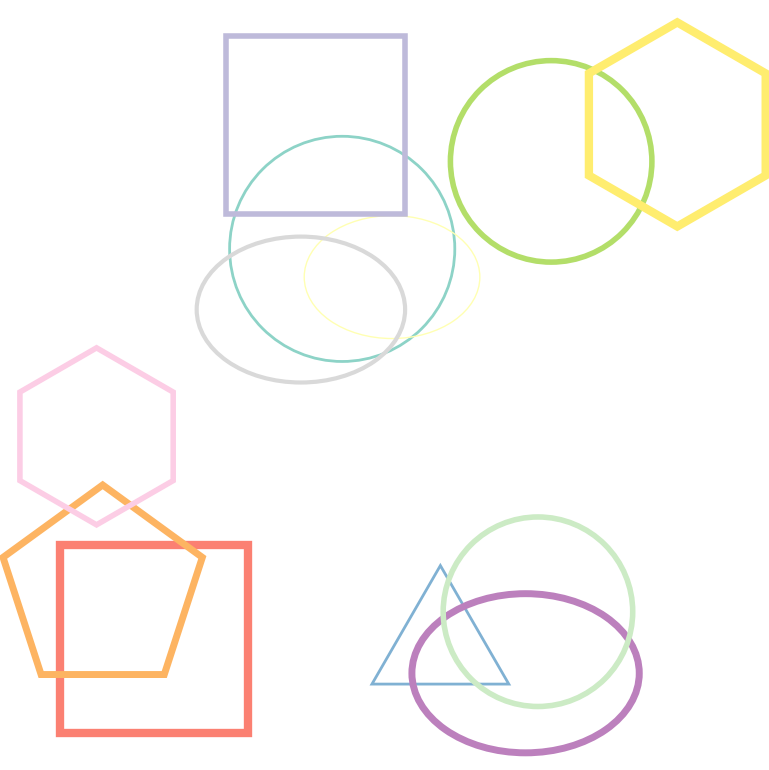[{"shape": "circle", "thickness": 1, "radius": 0.73, "center": [0.444, 0.677]}, {"shape": "oval", "thickness": 0.5, "radius": 0.57, "center": [0.509, 0.64]}, {"shape": "square", "thickness": 2, "radius": 0.58, "center": [0.41, 0.838]}, {"shape": "square", "thickness": 3, "radius": 0.61, "center": [0.2, 0.17]}, {"shape": "triangle", "thickness": 1, "radius": 0.51, "center": [0.572, 0.163]}, {"shape": "pentagon", "thickness": 2.5, "radius": 0.68, "center": [0.133, 0.234]}, {"shape": "circle", "thickness": 2, "radius": 0.65, "center": [0.716, 0.79]}, {"shape": "hexagon", "thickness": 2, "radius": 0.57, "center": [0.125, 0.433]}, {"shape": "oval", "thickness": 1.5, "radius": 0.68, "center": [0.391, 0.598]}, {"shape": "oval", "thickness": 2.5, "radius": 0.74, "center": [0.683, 0.126]}, {"shape": "circle", "thickness": 2, "radius": 0.62, "center": [0.699, 0.206]}, {"shape": "hexagon", "thickness": 3, "radius": 0.66, "center": [0.88, 0.838]}]